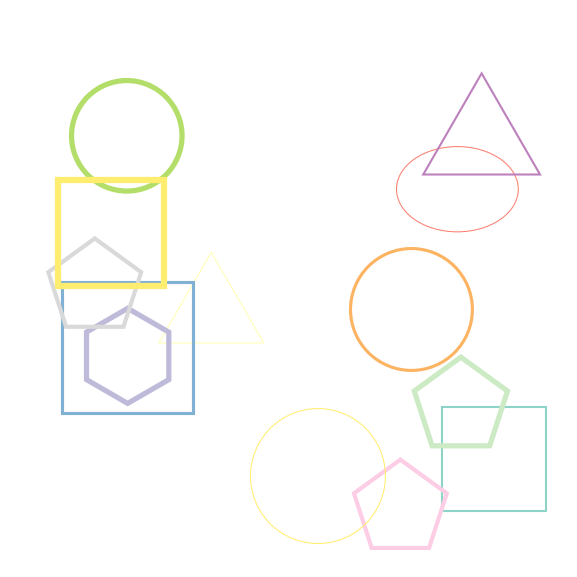[{"shape": "square", "thickness": 1, "radius": 0.45, "center": [0.855, 0.204]}, {"shape": "triangle", "thickness": 0.5, "radius": 0.52, "center": [0.366, 0.458]}, {"shape": "hexagon", "thickness": 2.5, "radius": 0.41, "center": [0.221, 0.383]}, {"shape": "oval", "thickness": 0.5, "radius": 0.53, "center": [0.792, 0.671]}, {"shape": "square", "thickness": 1.5, "radius": 0.57, "center": [0.222, 0.397]}, {"shape": "circle", "thickness": 1.5, "radius": 0.53, "center": [0.712, 0.463]}, {"shape": "circle", "thickness": 2.5, "radius": 0.48, "center": [0.22, 0.764]}, {"shape": "pentagon", "thickness": 2, "radius": 0.42, "center": [0.693, 0.119]}, {"shape": "pentagon", "thickness": 2, "radius": 0.42, "center": [0.164, 0.502]}, {"shape": "triangle", "thickness": 1, "radius": 0.58, "center": [0.834, 0.755]}, {"shape": "pentagon", "thickness": 2.5, "radius": 0.42, "center": [0.798, 0.296]}, {"shape": "square", "thickness": 3, "radius": 0.46, "center": [0.192, 0.595]}, {"shape": "circle", "thickness": 0.5, "radius": 0.58, "center": [0.551, 0.175]}]